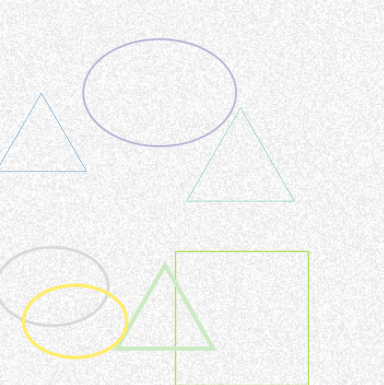[{"shape": "triangle", "thickness": 0.5, "radius": 0.81, "center": [0.625, 0.558]}, {"shape": "oval", "thickness": 1.5, "radius": 0.99, "center": [0.415, 0.759]}, {"shape": "triangle", "thickness": 0.5, "radius": 0.68, "center": [0.108, 0.623]}, {"shape": "square", "thickness": 1, "radius": 0.87, "center": [0.627, 0.174]}, {"shape": "oval", "thickness": 2, "radius": 0.73, "center": [0.136, 0.256]}, {"shape": "triangle", "thickness": 3, "radius": 0.72, "center": [0.429, 0.167]}, {"shape": "oval", "thickness": 2.5, "radius": 0.67, "center": [0.195, 0.165]}]